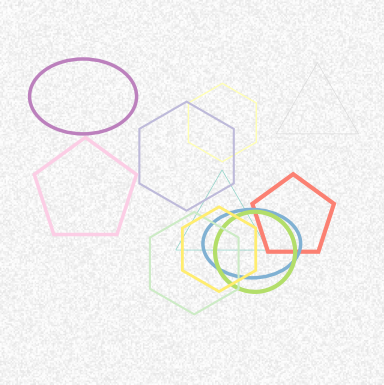[{"shape": "triangle", "thickness": 0.5, "radius": 0.69, "center": [0.577, 0.42]}, {"shape": "hexagon", "thickness": 1, "radius": 0.51, "center": [0.578, 0.682]}, {"shape": "hexagon", "thickness": 1.5, "radius": 0.71, "center": [0.485, 0.594]}, {"shape": "pentagon", "thickness": 3, "radius": 0.56, "center": [0.762, 0.436]}, {"shape": "oval", "thickness": 2.5, "radius": 0.63, "center": [0.654, 0.367]}, {"shape": "circle", "thickness": 3, "radius": 0.52, "center": [0.663, 0.346]}, {"shape": "pentagon", "thickness": 2.5, "radius": 0.7, "center": [0.222, 0.504]}, {"shape": "triangle", "thickness": 0.5, "radius": 0.62, "center": [0.825, 0.714]}, {"shape": "oval", "thickness": 2.5, "radius": 0.69, "center": [0.216, 0.75]}, {"shape": "hexagon", "thickness": 1.5, "radius": 0.66, "center": [0.505, 0.316]}, {"shape": "hexagon", "thickness": 2, "radius": 0.55, "center": [0.569, 0.353]}]